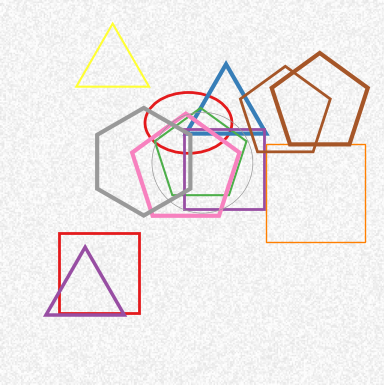[{"shape": "square", "thickness": 2, "radius": 0.52, "center": [0.256, 0.291]}, {"shape": "oval", "thickness": 2, "radius": 0.56, "center": [0.49, 0.681]}, {"shape": "triangle", "thickness": 3, "radius": 0.6, "center": [0.587, 0.713]}, {"shape": "pentagon", "thickness": 1.5, "radius": 0.63, "center": [0.521, 0.594]}, {"shape": "square", "thickness": 2, "radius": 0.52, "center": [0.581, 0.562]}, {"shape": "triangle", "thickness": 2.5, "radius": 0.59, "center": [0.221, 0.241]}, {"shape": "square", "thickness": 1, "radius": 0.64, "center": [0.82, 0.499]}, {"shape": "triangle", "thickness": 1.5, "radius": 0.55, "center": [0.293, 0.829]}, {"shape": "pentagon", "thickness": 3, "radius": 0.66, "center": [0.83, 0.731]}, {"shape": "pentagon", "thickness": 2, "radius": 0.61, "center": [0.741, 0.705]}, {"shape": "pentagon", "thickness": 3, "radius": 0.73, "center": [0.483, 0.558]}, {"shape": "hexagon", "thickness": 3, "radius": 0.7, "center": [0.373, 0.58]}, {"shape": "circle", "thickness": 0.5, "radius": 0.65, "center": [0.526, 0.577]}]